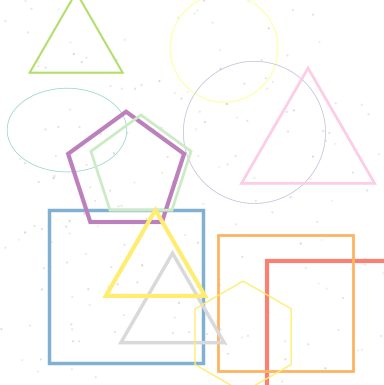[{"shape": "oval", "thickness": 0.5, "radius": 0.78, "center": [0.174, 0.662]}, {"shape": "circle", "thickness": 1, "radius": 0.7, "center": [0.582, 0.875]}, {"shape": "circle", "thickness": 0.5, "radius": 0.92, "center": [0.661, 0.656]}, {"shape": "square", "thickness": 3, "radius": 0.91, "center": [0.876, 0.139]}, {"shape": "square", "thickness": 2.5, "radius": 1.0, "center": [0.327, 0.256]}, {"shape": "square", "thickness": 2, "radius": 0.88, "center": [0.741, 0.213]}, {"shape": "triangle", "thickness": 1.5, "radius": 0.7, "center": [0.198, 0.881]}, {"shape": "triangle", "thickness": 2, "radius": 1.0, "center": [0.8, 0.624]}, {"shape": "triangle", "thickness": 2.5, "radius": 0.77, "center": [0.448, 0.187]}, {"shape": "pentagon", "thickness": 3, "radius": 0.79, "center": [0.328, 0.551]}, {"shape": "pentagon", "thickness": 2, "radius": 0.68, "center": [0.366, 0.565]}, {"shape": "triangle", "thickness": 3, "radius": 0.74, "center": [0.404, 0.306]}, {"shape": "hexagon", "thickness": 1, "radius": 0.72, "center": [0.631, 0.126]}]